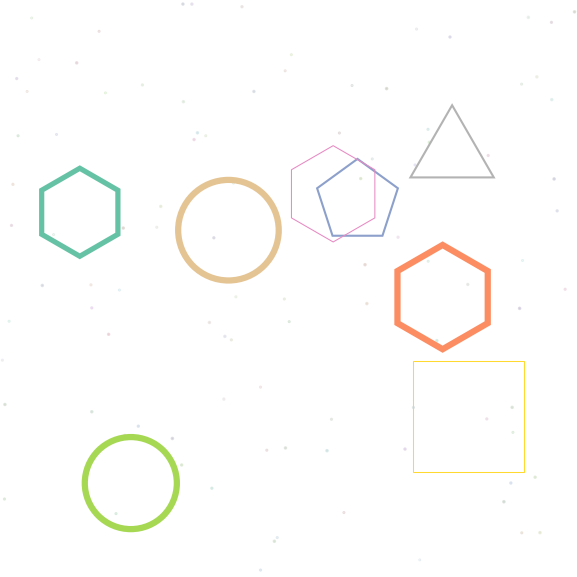[{"shape": "hexagon", "thickness": 2.5, "radius": 0.38, "center": [0.138, 0.632]}, {"shape": "hexagon", "thickness": 3, "radius": 0.45, "center": [0.766, 0.485]}, {"shape": "pentagon", "thickness": 1, "radius": 0.37, "center": [0.619, 0.65]}, {"shape": "hexagon", "thickness": 0.5, "radius": 0.42, "center": [0.577, 0.664]}, {"shape": "circle", "thickness": 3, "radius": 0.4, "center": [0.227, 0.163]}, {"shape": "square", "thickness": 0.5, "radius": 0.48, "center": [0.811, 0.278]}, {"shape": "circle", "thickness": 3, "radius": 0.44, "center": [0.396, 0.601]}, {"shape": "triangle", "thickness": 1, "radius": 0.42, "center": [0.783, 0.734]}]